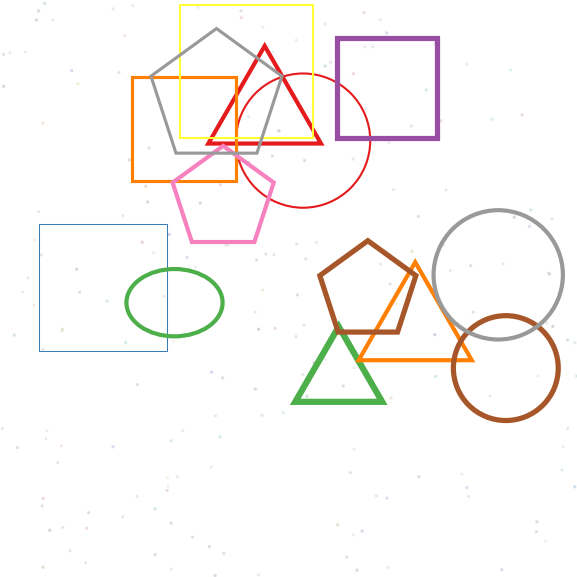[{"shape": "triangle", "thickness": 2, "radius": 0.56, "center": [0.458, 0.807]}, {"shape": "circle", "thickness": 1, "radius": 0.58, "center": [0.525, 0.756]}, {"shape": "square", "thickness": 0.5, "radius": 0.55, "center": [0.178, 0.501]}, {"shape": "oval", "thickness": 2, "radius": 0.42, "center": [0.302, 0.475]}, {"shape": "triangle", "thickness": 3, "radius": 0.43, "center": [0.587, 0.347]}, {"shape": "square", "thickness": 2.5, "radius": 0.43, "center": [0.671, 0.847]}, {"shape": "triangle", "thickness": 2, "radius": 0.57, "center": [0.719, 0.432]}, {"shape": "square", "thickness": 1.5, "radius": 0.45, "center": [0.319, 0.775]}, {"shape": "square", "thickness": 1, "radius": 0.57, "center": [0.427, 0.876]}, {"shape": "pentagon", "thickness": 2.5, "radius": 0.44, "center": [0.637, 0.495]}, {"shape": "circle", "thickness": 2.5, "radius": 0.45, "center": [0.876, 0.362]}, {"shape": "pentagon", "thickness": 2, "radius": 0.46, "center": [0.386, 0.655]}, {"shape": "pentagon", "thickness": 1.5, "radius": 0.6, "center": [0.375, 0.83]}, {"shape": "circle", "thickness": 2, "radius": 0.56, "center": [0.863, 0.523]}]